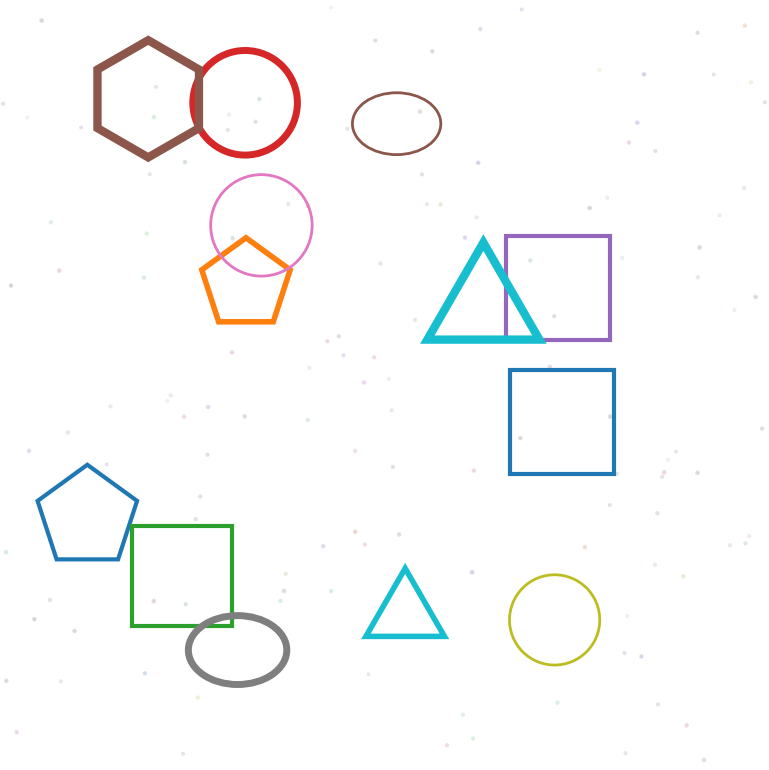[{"shape": "square", "thickness": 1.5, "radius": 0.34, "center": [0.73, 0.452]}, {"shape": "pentagon", "thickness": 1.5, "radius": 0.34, "center": [0.113, 0.328]}, {"shape": "pentagon", "thickness": 2, "radius": 0.3, "center": [0.319, 0.631]}, {"shape": "square", "thickness": 1.5, "radius": 0.32, "center": [0.236, 0.252]}, {"shape": "circle", "thickness": 2.5, "radius": 0.34, "center": [0.318, 0.867]}, {"shape": "square", "thickness": 1.5, "radius": 0.34, "center": [0.725, 0.626]}, {"shape": "oval", "thickness": 1, "radius": 0.29, "center": [0.515, 0.839]}, {"shape": "hexagon", "thickness": 3, "radius": 0.38, "center": [0.192, 0.872]}, {"shape": "circle", "thickness": 1, "radius": 0.33, "center": [0.339, 0.707]}, {"shape": "oval", "thickness": 2.5, "radius": 0.32, "center": [0.309, 0.156]}, {"shape": "circle", "thickness": 1, "radius": 0.29, "center": [0.72, 0.195]}, {"shape": "triangle", "thickness": 3, "radius": 0.42, "center": [0.628, 0.601]}, {"shape": "triangle", "thickness": 2, "radius": 0.29, "center": [0.526, 0.203]}]